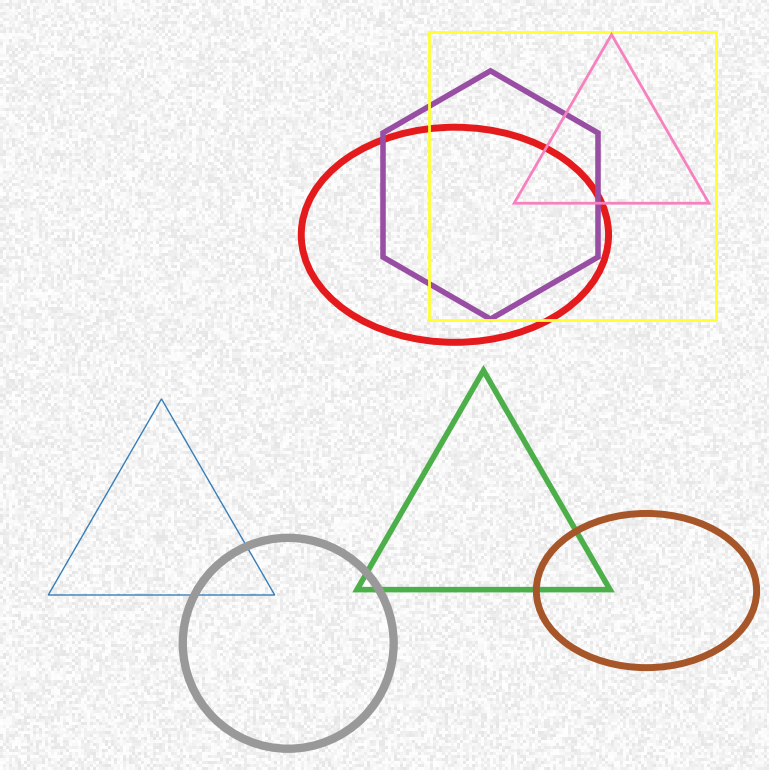[{"shape": "oval", "thickness": 2.5, "radius": 1.0, "center": [0.591, 0.695]}, {"shape": "triangle", "thickness": 0.5, "radius": 0.85, "center": [0.21, 0.312]}, {"shape": "triangle", "thickness": 2, "radius": 0.95, "center": [0.628, 0.329]}, {"shape": "hexagon", "thickness": 2, "radius": 0.81, "center": [0.637, 0.747]}, {"shape": "square", "thickness": 1, "radius": 0.93, "center": [0.743, 0.771]}, {"shape": "oval", "thickness": 2.5, "radius": 0.72, "center": [0.84, 0.233]}, {"shape": "triangle", "thickness": 1, "radius": 0.73, "center": [0.794, 0.809]}, {"shape": "circle", "thickness": 3, "radius": 0.68, "center": [0.374, 0.165]}]